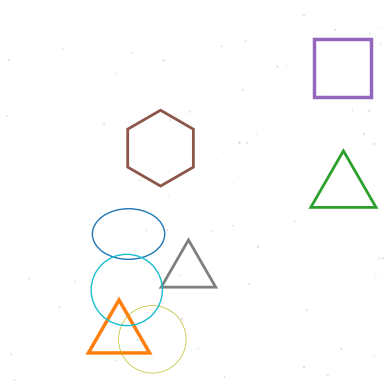[{"shape": "oval", "thickness": 1, "radius": 0.47, "center": [0.334, 0.392]}, {"shape": "triangle", "thickness": 2.5, "radius": 0.46, "center": [0.309, 0.129]}, {"shape": "triangle", "thickness": 2, "radius": 0.49, "center": [0.892, 0.51]}, {"shape": "square", "thickness": 2.5, "radius": 0.37, "center": [0.889, 0.823]}, {"shape": "hexagon", "thickness": 2, "radius": 0.49, "center": [0.417, 0.615]}, {"shape": "triangle", "thickness": 2, "radius": 0.41, "center": [0.49, 0.295]}, {"shape": "circle", "thickness": 0.5, "radius": 0.44, "center": [0.396, 0.119]}, {"shape": "circle", "thickness": 1, "radius": 0.46, "center": [0.329, 0.247]}]